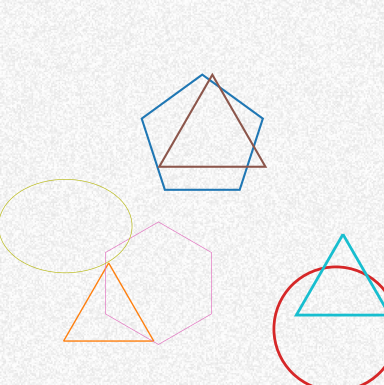[{"shape": "pentagon", "thickness": 1.5, "radius": 0.83, "center": [0.525, 0.641]}, {"shape": "triangle", "thickness": 1, "radius": 0.68, "center": [0.282, 0.182]}, {"shape": "circle", "thickness": 2, "radius": 0.81, "center": [0.872, 0.146]}, {"shape": "triangle", "thickness": 1.5, "radius": 0.8, "center": [0.552, 0.647]}, {"shape": "hexagon", "thickness": 0.5, "radius": 0.8, "center": [0.412, 0.264]}, {"shape": "oval", "thickness": 0.5, "radius": 0.87, "center": [0.17, 0.413]}, {"shape": "triangle", "thickness": 2, "radius": 0.7, "center": [0.891, 0.252]}]